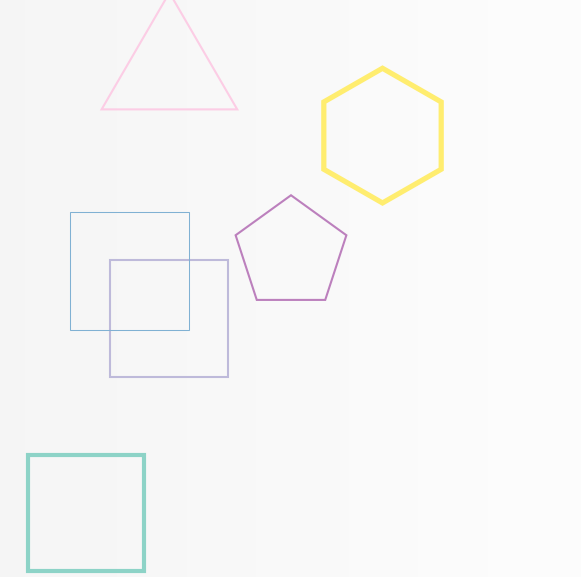[{"shape": "square", "thickness": 2, "radius": 0.5, "center": [0.147, 0.111]}, {"shape": "square", "thickness": 1, "radius": 0.51, "center": [0.291, 0.448]}, {"shape": "square", "thickness": 0.5, "radius": 0.51, "center": [0.222, 0.53]}, {"shape": "triangle", "thickness": 1, "radius": 0.67, "center": [0.291, 0.877]}, {"shape": "pentagon", "thickness": 1, "radius": 0.5, "center": [0.501, 0.561]}, {"shape": "hexagon", "thickness": 2.5, "radius": 0.58, "center": [0.658, 0.764]}]